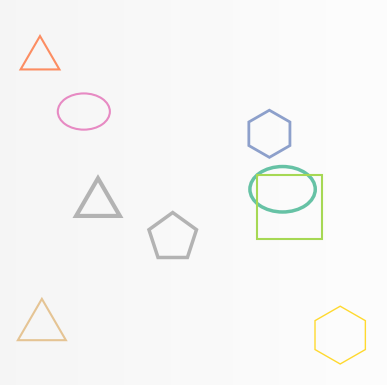[{"shape": "oval", "thickness": 2.5, "radius": 0.42, "center": [0.729, 0.508]}, {"shape": "triangle", "thickness": 1.5, "radius": 0.29, "center": [0.103, 0.849]}, {"shape": "hexagon", "thickness": 2, "radius": 0.31, "center": [0.695, 0.653]}, {"shape": "oval", "thickness": 1.5, "radius": 0.34, "center": [0.216, 0.71]}, {"shape": "square", "thickness": 1.5, "radius": 0.42, "center": [0.748, 0.463]}, {"shape": "hexagon", "thickness": 1, "radius": 0.38, "center": [0.878, 0.13]}, {"shape": "triangle", "thickness": 1.5, "radius": 0.36, "center": [0.108, 0.152]}, {"shape": "triangle", "thickness": 3, "radius": 0.33, "center": [0.253, 0.472]}, {"shape": "pentagon", "thickness": 2.5, "radius": 0.32, "center": [0.446, 0.383]}]